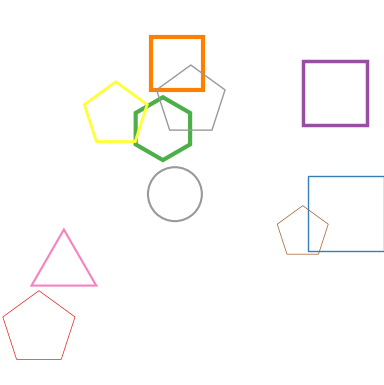[{"shape": "pentagon", "thickness": 0.5, "radius": 0.49, "center": [0.101, 0.146]}, {"shape": "square", "thickness": 1, "radius": 0.49, "center": [0.898, 0.446]}, {"shape": "hexagon", "thickness": 3, "radius": 0.41, "center": [0.423, 0.666]}, {"shape": "square", "thickness": 2.5, "radius": 0.42, "center": [0.869, 0.759]}, {"shape": "square", "thickness": 3, "radius": 0.34, "center": [0.46, 0.835]}, {"shape": "pentagon", "thickness": 2, "radius": 0.43, "center": [0.301, 0.702]}, {"shape": "pentagon", "thickness": 0.5, "radius": 0.35, "center": [0.786, 0.396]}, {"shape": "triangle", "thickness": 1.5, "radius": 0.49, "center": [0.166, 0.307]}, {"shape": "pentagon", "thickness": 1, "radius": 0.47, "center": [0.496, 0.738]}, {"shape": "circle", "thickness": 1.5, "radius": 0.35, "center": [0.454, 0.496]}]